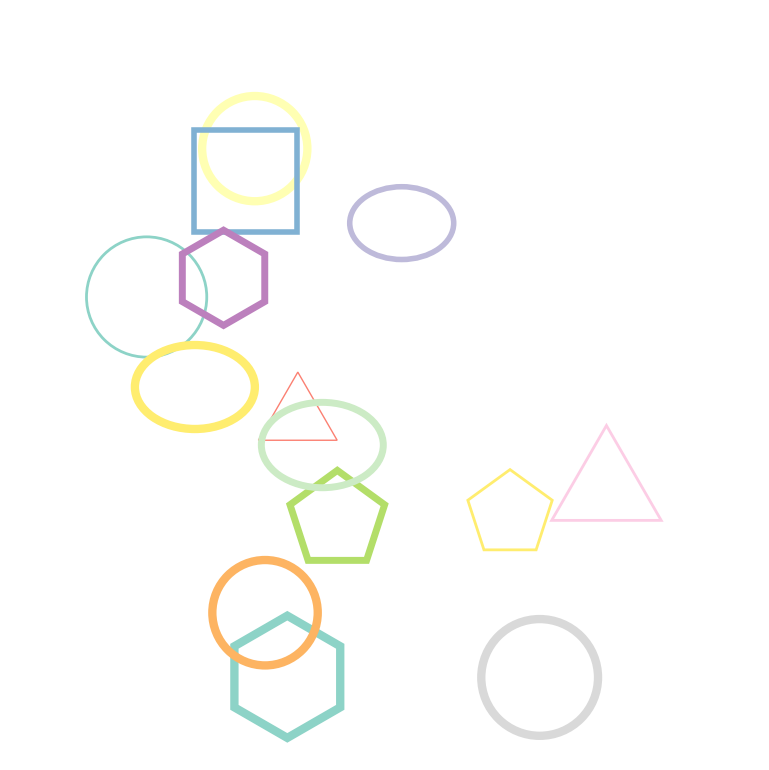[{"shape": "hexagon", "thickness": 3, "radius": 0.4, "center": [0.373, 0.121]}, {"shape": "circle", "thickness": 1, "radius": 0.39, "center": [0.19, 0.614]}, {"shape": "circle", "thickness": 3, "radius": 0.34, "center": [0.331, 0.807]}, {"shape": "oval", "thickness": 2, "radius": 0.34, "center": [0.522, 0.71]}, {"shape": "triangle", "thickness": 0.5, "radius": 0.29, "center": [0.387, 0.458]}, {"shape": "square", "thickness": 2, "radius": 0.33, "center": [0.319, 0.765]}, {"shape": "circle", "thickness": 3, "radius": 0.34, "center": [0.344, 0.204]}, {"shape": "pentagon", "thickness": 2.5, "radius": 0.32, "center": [0.438, 0.325]}, {"shape": "triangle", "thickness": 1, "radius": 0.41, "center": [0.788, 0.365]}, {"shape": "circle", "thickness": 3, "radius": 0.38, "center": [0.701, 0.12]}, {"shape": "hexagon", "thickness": 2.5, "radius": 0.31, "center": [0.29, 0.639]}, {"shape": "oval", "thickness": 2.5, "radius": 0.4, "center": [0.419, 0.422]}, {"shape": "oval", "thickness": 3, "radius": 0.39, "center": [0.253, 0.497]}, {"shape": "pentagon", "thickness": 1, "radius": 0.29, "center": [0.662, 0.333]}]